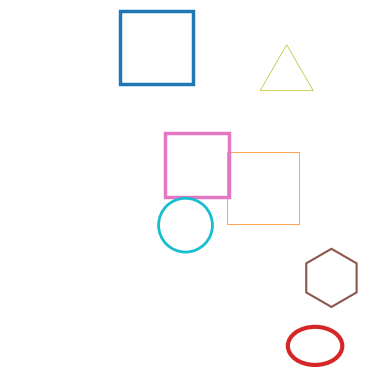[{"shape": "square", "thickness": 2.5, "radius": 0.48, "center": [0.407, 0.877]}, {"shape": "square", "thickness": 0.5, "radius": 0.47, "center": [0.682, 0.512]}, {"shape": "oval", "thickness": 3, "radius": 0.35, "center": [0.818, 0.102]}, {"shape": "hexagon", "thickness": 1.5, "radius": 0.38, "center": [0.861, 0.278]}, {"shape": "square", "thickness": 2.5, "radius": 0.41, "center": [0.512, 0.572]}, {"shape": "triangle", "thickness": 0.5, "radius": 0.4, "center": [0.745, 0.804]}, {"shape": "circle", "thickness": 2, "radius": 0.35, "center": [0.482, 0.415]}]